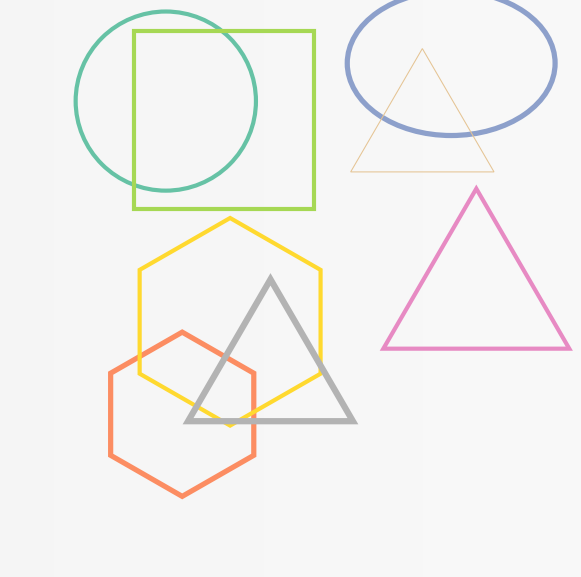[{"shape": "circle", "thickness": 2, "radius": 0.78, "center": [0.285, 0.824]}, {"shape": "hexagon", "thickness": 2.5, "radius": 0.71, "center": [0.313, 0.282]}, {"shape": "oval", "thickness": 2.5, "radius": 0.89, "center": [0.776, 0.89]}, {"shape": "triangle", "thickness": 2, "radius": 0.92, "center": [0.819, 0.488]}, {"shape": "square", "thickness": 2, "radius": 0.77, "center": [0.385, 0.791]}, {"shape": "hexagon", "thickness": 2, "radius": 0.9, "center": [0.396, 0.442]}, {"shape": "triangle", "thickness": 0.5, "radius": 0.71, "center": [0.727, 0.773]}, {"shape": "triangle", "thickness": 3, "radius": 0.82, "center": [0.465, 0.352]}]